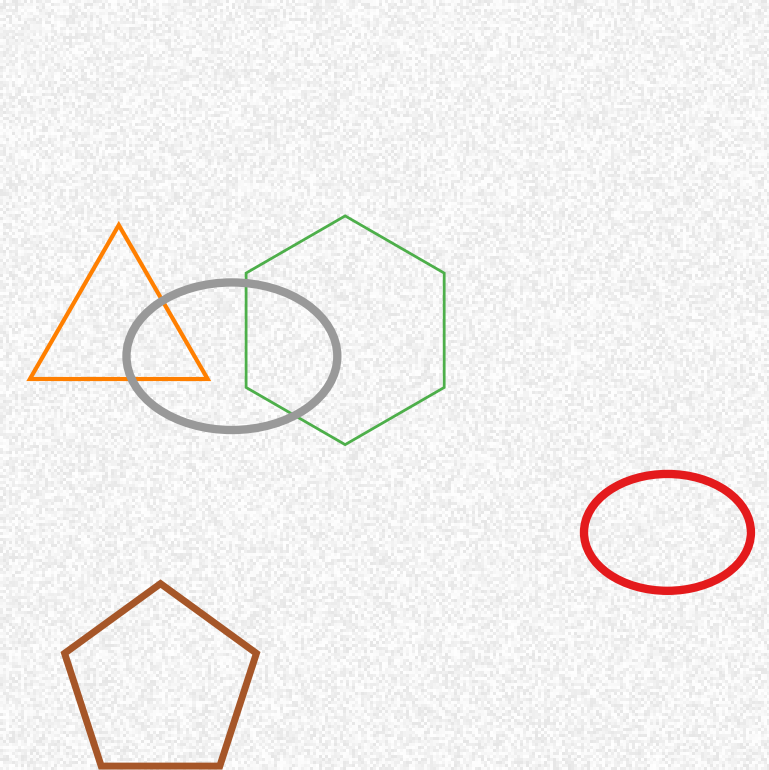[{"shape": "oval", "thickness": 3, "radius": 0.54, "center": [0.867, 0.309]}, {"shape": "hexagon", "thickness": 1, "radius": 0.74, "center": [0.448, 0.571]}, {"shape": "triangle", "thickness": 1.5, "radius": 0.67, "center": [0.154, 0.574]}, {"shape": "pentagon", "thickness": 2.5, "radius": 0.65, "center": [0.208, 0.111]}, {"shape": "oval", "thickness": 3, "radius": 0.68, "center": [0.301, 0.537]}]